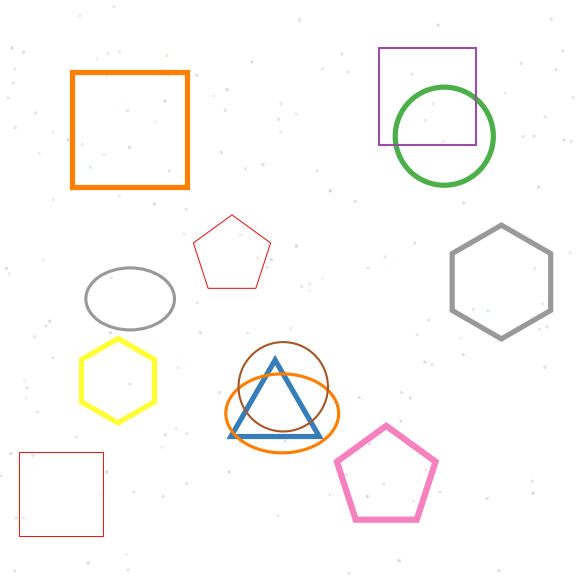[{"shape": "pentagon", "thickness": 0.5, "radius": 0.35, "center": [0.402, 0.557]}, {"shape": "square", "thickness": 0.5, "radius": 0.36, "center": [0.106, 0.144]}, {"shape": "triangle", "thickness": 2.5, "radius": 0.44, "center": [0.476, 0.287]}, {"shape": "circle", "thickness": 2.5, "radius": 0.42, "center": [0.769, 0.763]}, {"shape": "square", "thickness": 1, "radius": 0.42, "center": [0.74, 0.832]}, {"shape": "square", "thickness": 2.5, "radius": 0.5, "center": [0.225, 0.775]}, {"shape": "oval", "thickness": 1.5, "radius": 0.49, "center": [0.489, 0.283]}, {"shape": "hexagon", "thickness": 2.5, "radius": 0.37, "center": [0.204, 0.34]}, {"shape": "circle", "thickness": 1, "radius": 0.39, "center": [0.49, 0.329]}, {"shape": "pentagon", "thickness": 3, "radius": 0.45, "center": [0.669, 0.172]}, {"shape": "hexagon", "thickness": 2.5, "radius": 0.49, "center": [0.868, 0.511]}, {"shape": "oval", "thickness": 1.5, "radius": 0.38, "center": [0.225, 0.482]}]